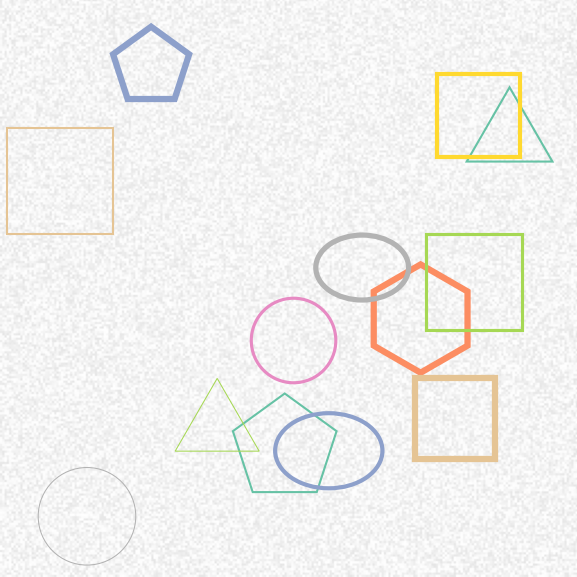[{"shape": "pentagon", "thickness": 1, "radius": 0.47, "center": [0.493, 0.223]}, {"shape": "triangle", "thickness": 1, "radius": 0.43, "center": [0.882, 0.762]}, {"shape": "hexagon", "thickness": 3, "radius": 0.47, "center": [0.728, 0.447]}, {"shape": "pentagon", "thickness": 3, "radius": 0.35, "center": [0.262, 0.884]}, {"shape": "oval", "thickness": 2, "radius": 0.46, "center": [0.569, 0.219]}, {"shape": "circle", "thickness": 1.5, "radius": 0.37, "center": [0.508, 0.41]}, {"shape": "triangle", "thickness": 0.5, "radius": 0.42, "center": [0.376, 0.26]}, {"shape": "square", "thickness": 1.5, "radius": 0.42, "center": [0.82, 0.511]}, {"shape": "square", "thickness": 2, "radius": 0.36, "center": [0.829, 0.799]}, {"shape": "square", "thickness": 3, "radius": 0.35, "center": [0.788, 0.274]}, {"shape": "square", "thickness": 1, "radius": 0.46, "center": [0.104, 0.686]}, {"shape": "oval", "thickness": 2.5, "radius": 0.4, "center": [0.627, 0.536]}, {"shape": "circle", "thickness": 0.5, "radius": 0.42, "center": [0.151, 0.105]}]